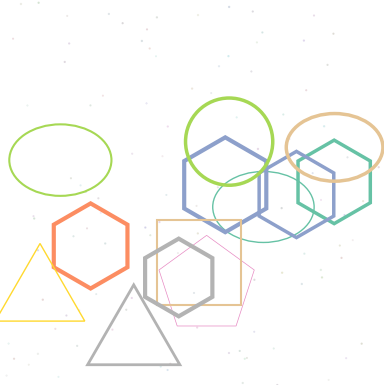[{"shape": "oval", "thickness": 1, "radius": 0.66, "center": [0.684, 0.462]}, {"shape": "hexagon", "thickness": 2.5, "radius": 0.54, "center": [0.868, 0.528]}, {"shape": "hexagon", "thickness": 3, "radius": 0.55, "center": [0.235, 0.361]}, {"shape": "hexagon", "thickness": 2.5, "radius": 0.56, "center": [0.77, 0.495]}, {"shape": "hexagon", "thickness": 3, "radius": 0.62, "center": [0.585, 0.52]}, {"shape": "pentagon", "thickness": 0.5, "radius": 0.65, "center": [0.537, 0.259]}, {"shape": "circle", "thickness": 2.5, "radius": 0.57, "center": [0.595, 0.632]}, {"shape": "oval", "thickness": 1.5, "radius": 0.66, "center": [0.157, 0.584]}, {"shape": "triangle", "thickness": 1, "radius": 0.67, "center": [0.104, 0.233]}, {"shape": "square", "thickness": 1.5, "radius": 0.55, "center": [0.517, 0.318]}, {"shape": "oval", "thickness": 2.5, "radius": 0.63, "center": [0.869, 0.617]}, {"shape": "hexagon", "thickness": 3, "radius": 0.5, "center": [0.464, 0.279]}, {"shape": "triangle", "thickness": 2, "radius": 0.69, "center": [0.347, 0.122]}]